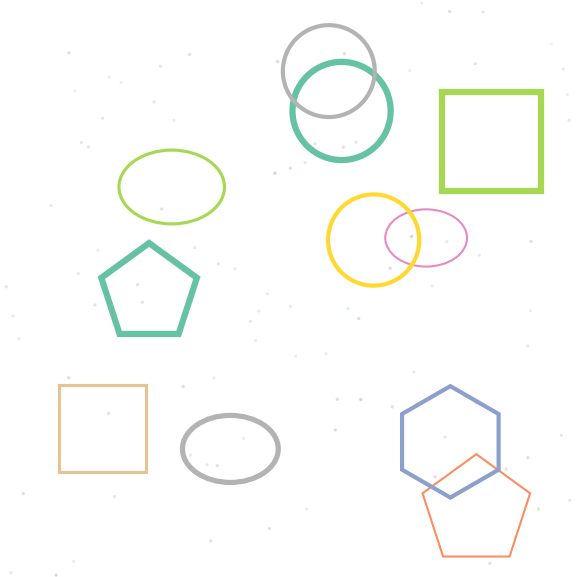[{"shape": "pentagon", "thickness": 3, "radius": 0.43, "center": [0.258, 0.491]}, {"shape": "circle", "thickness": 3, "radius": 0.42, "center": [0.591, 0.807]}, {"shape": "pentagon", "thickness": 1, "radius": 0.49, "center": [0.825, 0.115]}, {"shape": "hexagon", "thickness": 2, "radius": 0.48, "center": [0.78, 0.234]}, {"shape": "oval", "thickness": 1, "radius": 0.35, "center": [0.738, 0.587]}, {"shape": "square", "thickness": 3, "radius": 0.43, "center": [0.851, 0.754]}, {"shape": "oval", "thickness": 1.5, "radius": 0.46, "center": [0.297, 0.675]}, {"shape": "circle", "thickness": 2, "radius": 0.39, "center": [0.647, 0.583]}, {"shape": "square", "thickness": 1.5, "radius": 0.38, "center": [0.178, 0.257]}, {"shape": "circle", "thickness": 2, "radius": 0.4, "center": [0.569, 0.876]}, {"shape": "oval", "thickness": 2.5, "radius": 0.41, "center": [0.399, 0.222]}]